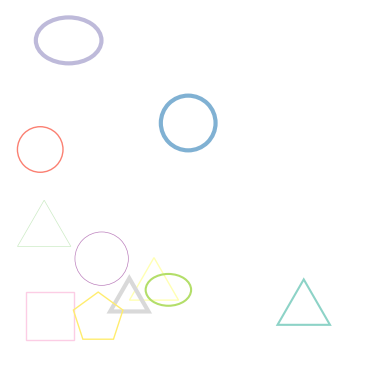[{"shape": "triangle", "thickness": 1.5, "radius": 0.39, "center": [0.789, 0.196]}, {"shape": "triangle", "thickness": 1, "radius": 0.37, "center": [0.4, 0.257]}, {"shape": "oval", "thickness": 3, "radius": 0.43, "center": [0.178, 0.895]}, {"shape": "circle", "thickness": 1, "radius": 0.3, "center": [0.104, 0.612]}, {"shape": "circle", "thickness": 3, "radius": 0.36, "center": [0.489, 0.681]}, {"shape": "oval", "thickness": 1.5, "radius": 0.3, "center": [0.437, 0.247]}, {"shape": "square", "thickness": 1, "radius": 0.31, "center": [0.131, 0.18]}, {"shape": "triangle", "thickness": 3, "radius": 0.29, "center": [0.336, 0.22]}, {"shape": "circle", "thickness": 0.5, "radius": 0.35, "center": [0.264, 0.328]}, {"shape": "triangle", "thickness": 0.5, "radius": 0.4, "center": [0.115, 0.4]}, {"shape": "pentagon", "thickness": 1, "radius": 0.34, "center": [0.255, 0.174]}]